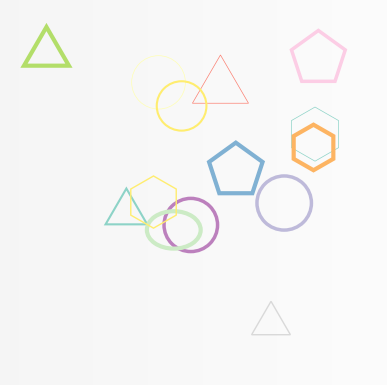[{"shape": "triangle", "thickness": 1.5, "radius": 0.31, "center": [0.326, 0.448]}, {"shape": "hexagon", "thickness": 0.5, "radius": 0.35, "center": [0.813, 0.652]}, {"shape": "circle", "thickness": 0.5, "radius": 0.35, "center": [0.409, 0.786]}, {"shape": "circle", "thickness": 2.5, "radius": 0.35, "center": [0.733, 0.473]}, {"shape": "triangle", "thickness": 0.5, "radius": 0.42, "center": [0.569, 0.774]}, {"shape": "pentagon", "thickness": 3, "radius": 0.36, "center": [0.609, 0.557]}, {"shape": "hexagon", "thickness": 3, "radius": 0.3, "center": [0.809, 0.617]}, {"shape": "triangle", "thickness": 3, "radius": 0.33, "center": [0.12, 0.863]}, {"shape": "pentagon", "thickness": 2.5, "radius": 0.36, "center": [0.822, 0.848]}, {"shape": "triangle", "thickness": 1, "radius": 0.29, "center": [0.699, 0.16]}, {"shape": "circle", "thickness": 2.5, "radius": 0.35, "center": [0.492, 0.416]}, {"shape": "oval", "thickness": 3, "radius": 0.35, "center": [0.448, 0.403]}, {"shape": "circle", "thickness": 1.5, "radius": 0.32, "center": [0.469, 0.725]}, {"shape": "hexagon", "thickness": 1, "radius": 0.34, "center": [0.396, 0.475]}]